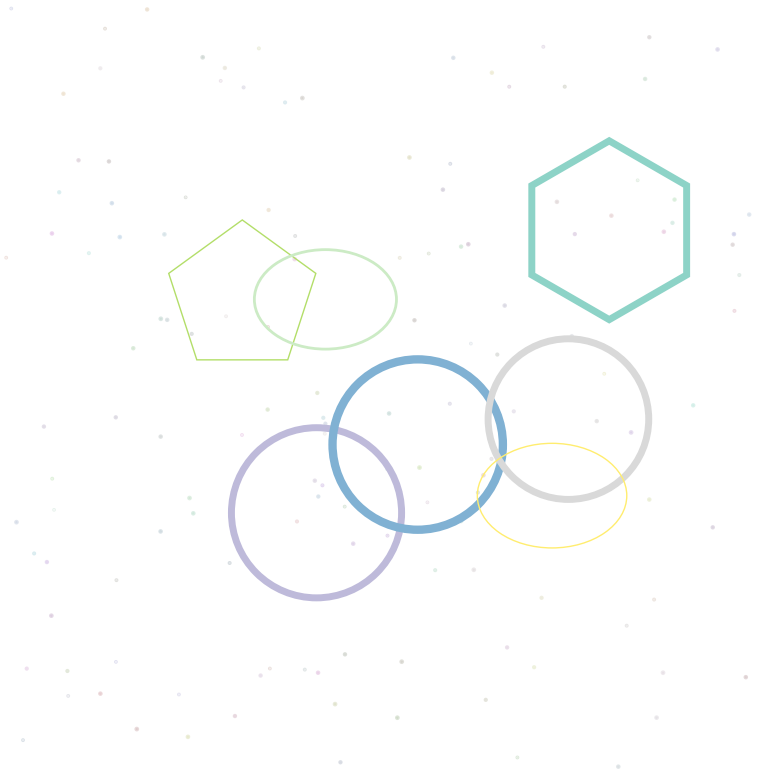[{"shape": "hexagon", "thickness": 2.5, "radius": 0.58, "center": [0.791, 0.701]}, {"shape": "circle", "thickness": 2.5, "radius": 0.55, "center": [0.411, 0.334]}, {"shape": "circle", "thickness": 3, "radius": 0.55, "center": [0.542, 0.423]}, {"shape": "pentagon", "thickness": 0.5, "radius": 0.5, "center": [0.315, 0.614]}, {"shape": "circle", "thickness": 2.5, "radius": 0.52, "center": [0.738, 0.456]}, {"shape": "oval", "thickness": 1, "radius": 0.46, "center": [0.423, 0.611]}, {"shape": "oval", "thickness": 0.5, "radius": 0.49, "center": [0.717, 0.356]}]